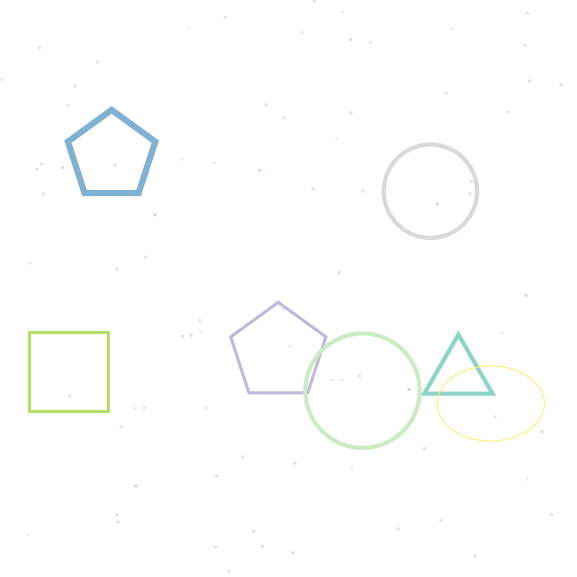[{"shape": "triangle", "thickness": 2, "radius": 0.34, "center": [0.794, 0.352]}, {"shape": "pentagon", "thickness": 1.5, "radius": 0.43, "center": [0.482, 0.389]}, {"shape": "pentagon", "thickness": 3, "radius": 0.4, "center": [0.193, 0.729]}, {"shape": "square", "thickness": 1.5, "radius": 0.34, "center": [0.119, 0.356]}, {"shape": "circle", "thickness": 2, "radius": 0.4, "center": [0.745, 0.668]}, {"shape": "circle", "thickness": 2, "radius": 0.5, "center": [0.628, 0.323]}, {"shape": "oval", "thickness": 0.5, "radius": 0.46, "center": [0.85, 0.3]}]